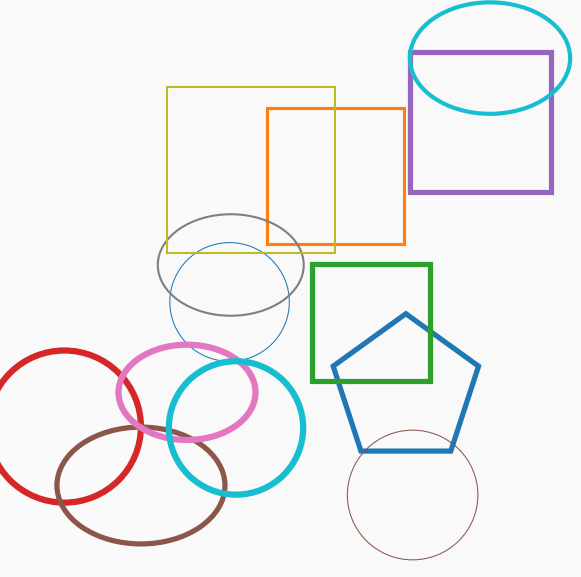[{"shape": "pentagon", "thickness": 2.5, "radius": 0.66, "center": [0.698, 0.324]}, {"shape": "circle", "thickness": 0.5, "radius": 0.51, "center": [0.395, 0.476]}, {"shape": "square", "thickness": 1.5, "radius": 0.59, "center": [0.577, 0.694]}, {"shape": "square", "thickness": 2.5, "radius": 0.51, "center": [0.638, 0.441]}, {"shape": "circle", "thickness": 3, "radius": 0.66, "center": [0.111, 0.26]}, {"shape": "square", "thickness": 2.5, "radius": 0.6, "center": [0.827, 0.788]}, {"shape": "oval", "thickness": 2.5, "radius": 0.72, "center": [0.242, 0.158]}, {"shape": "circle", "thickness": 0.5, "radius": 0.56, "center": [0.71, 0.142]}, {"shape": "oval", "thickness": 3, "radius": 0.59, "center": [0.322, 0.32]}, {"shape": "oval", "thickness": 1, "radius": 0.63, "center": [0.397, 0.54]}, {"shape": "square", "thickness": 1, "radius": 0.72, "center": [0.431, 0.705]}, {"shape": "oval", "thickness": 2, "radius": 0.69, "center": [0.843, 0.899]}, {"shape": "circle", "thickness": 3, "radius": 0.58, "center": [0.406, 0.258]}]